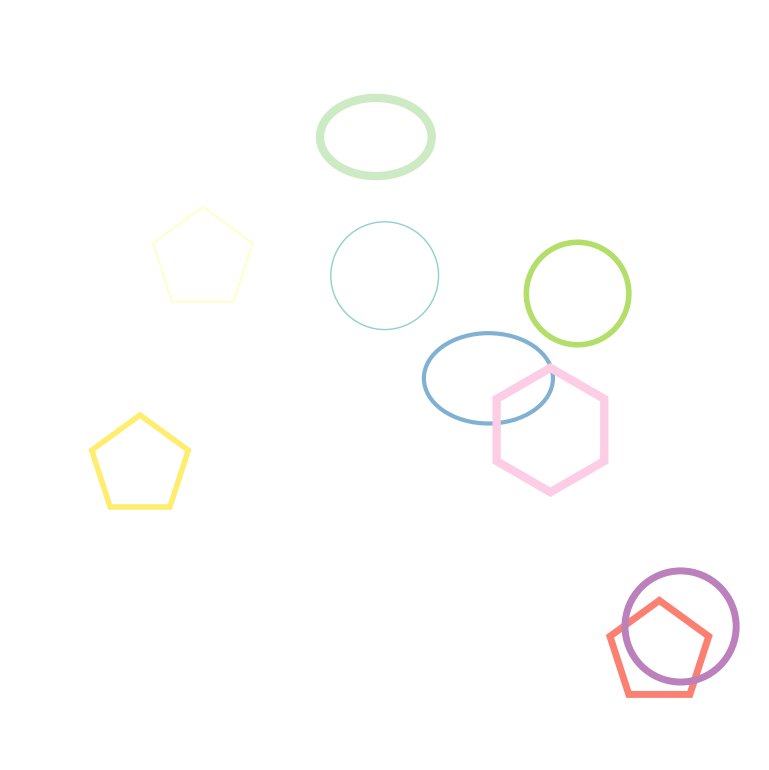[{"shape": "circle", "thickness": 0.5, "radius": 0.35, "center": [0.5, 0.642]}, {"shape": "pentagon", "thickness": 0.5, "radius": 0.34, "center": [0.263, 0.663]}, {"shape": "pentagon", "thickness": 2.5, "radius": 0.34, "center": [0.856, 0.153]}, {"shape": "oval", "thickness": 1.5, "radius": 0.42, "center": [0.634, 0.509]}, {"shape": "circle", "thickness": 2, "radius": 0.33, "center": [0.75, 0.619]}, {"shape": "hexagon", "thickness": 3, "radius": 0.4, "center": [0.715, 0.442]}, {"shape": "circle", "thickness": 2.5, "radius": 0.36, "center": [0.884, 0.186]}, {"shape": "oval", "thickness": 3, "radius": 0.36, "center": [0.488, 0.822]}, {"shape": "pentagon", "thickness": 2, "radius": 0.33, "center": [0.182, 0.395]}]